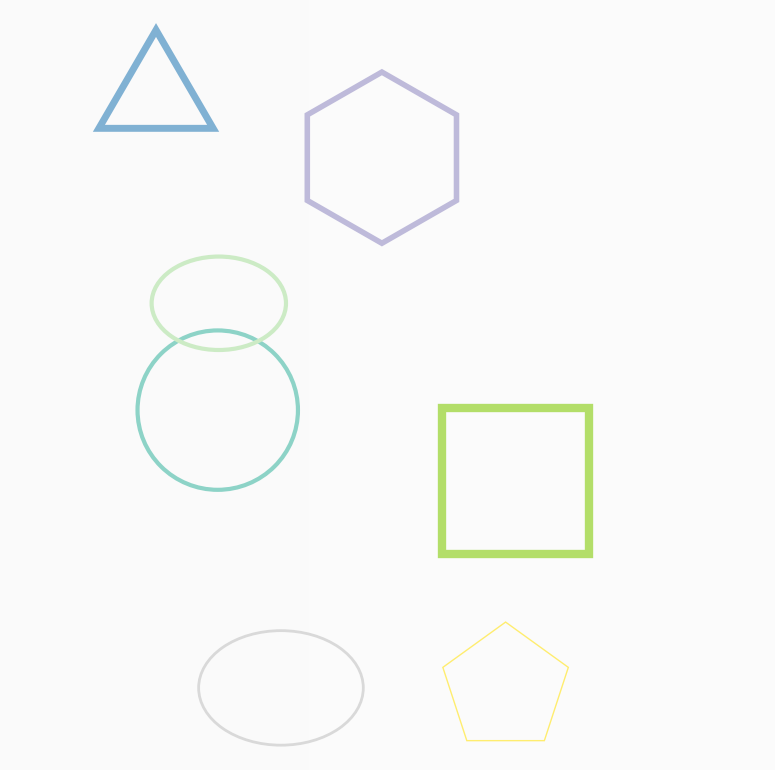[{"shape": "circle", "thickness": 1.5, "radius": 0.52, "center": [0.281, 0.467]}, {"shape": "hexagon", "thickness": 2, "radius": 0.56, "center": [0.493, 0.795]}, {"shape": "triangle", "thickness": 2.5, "radius": 0.43, "center": [0.201, 0.876]}, {"shape": "square", "thickness": 3, "radius": 0.47, "center": [0.666, 0.376]}, {"shape": "oval", "thickness": 1, "radius": 0.53, "center": [0.363, 0.107]}, {"shape": "oval", "thickness": 1.5, "radius": 0.43, "center": [0.282, 0.606]}, {"shape": "pentagon", "thickness": 0.5, "radius": 0.43, "center": [0.652, 0.107]}]